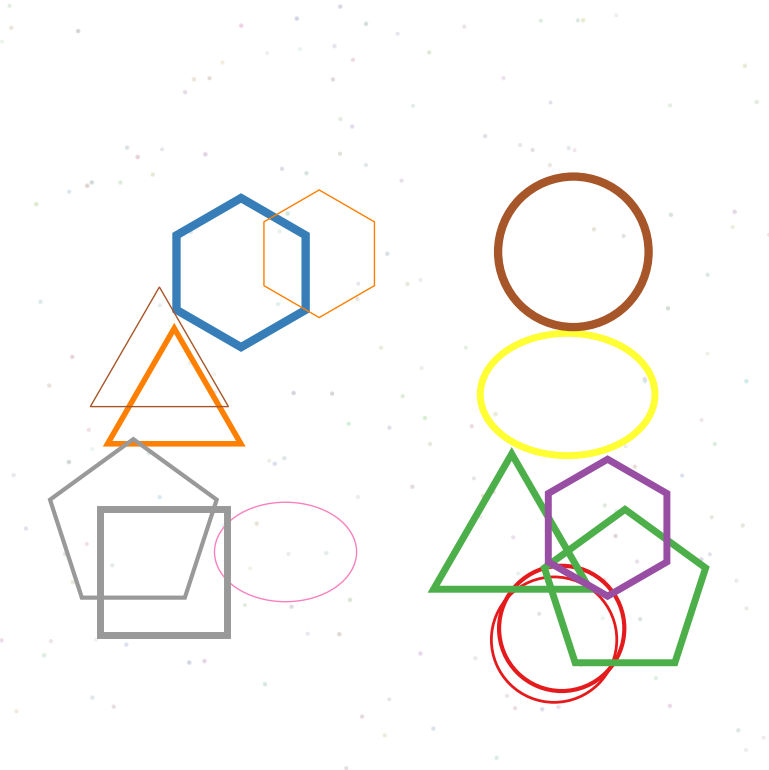[{"shape": "circle", "thickness": 1, "radius": 0.41, "center": [0.72, 0.169]}, {"shape": "circle", "thickness": 1.5, "radius": 0.41, "center": [0.729, 0.184]}, {"shape": "hexagon", "thickness": 3, "radius": 0.48, "center": [0.313, 0.646]}, {"shape": "triangle", "thickness": 2.5, "radius": 0.59, "center": [0.665, 0.293]}, {"shape": "pentagon", "thickness": 2.5, "radius": 0.55, "center": [0.812, 0.228]}, {"shape": "hexagon", "thickness": 2.5, "radius": 0.44, "center": [0.789, 0.315]}, {"shape": "triangle", "thickness": 2, "radius": 0.5, "center": [0.226, 0.474]}, {"shape": "hexagon", "thickness": 0.5, "radius": 0.41, "center": [0.415, 0.67]}, {"shape": "oval", "thickness": 2.5, "radius": 0.57, "center": [0.737, 0.488]}, {"shape": "triangle", "thickness": 0.5, "radius": 0.52, "center": [0.207, 0.524]}, {"shape": "circle", "thickness": 3, "radius": 0.49, "center": [0.745, 0.673]}, {"shape": "oval", "thickness": 0.5, "radius": 0.46, "center": [0.371, 0.283]}, {"shape": "pentagon", "thickness": 1.5, "radius": 0.57, "center": [0.173, 0.316]}, {"shape": "square", "thickness": 2.5, "radius": 0.41, "center": [0.212, 0.257]}]